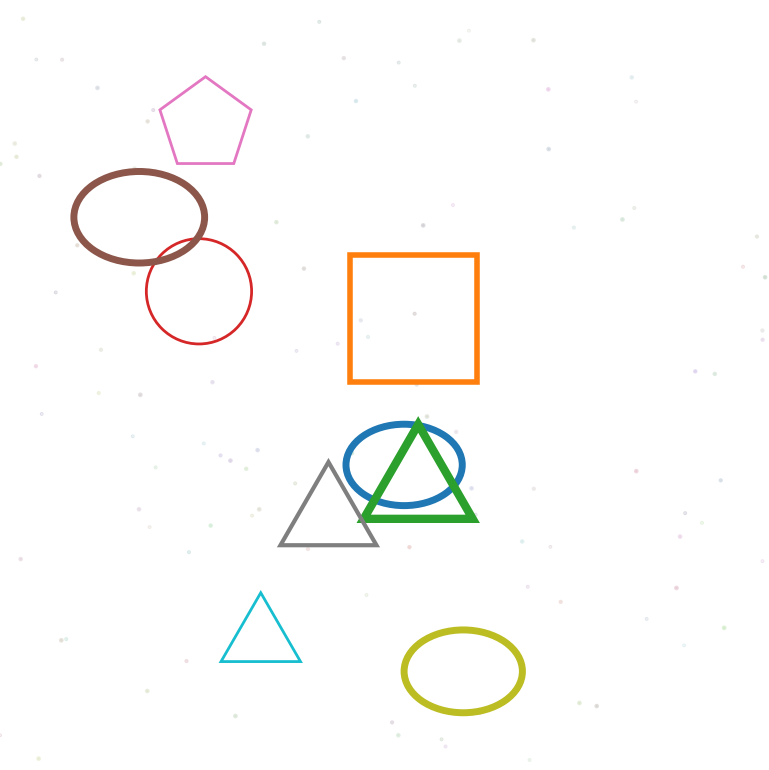[{"shape": "oval", "thickness": 2.5, "radius": 0.38, "center": [0.525, 0.396]}, {"shape": "square", "thickness": 2, "radius": 0.41, "center": [0.537, 0.586]}, {"shape": "triangle", "thickness": 3, "radius": 0.41, "center": [0.543, 0.367]}, {"shape": "circle", "thickness": 1, "radius": 0.34, "center": [0.258, 0.622]}, {"shape": "oval", "thickness": 2.5, "radius": 0.42, "center": [0.181, 0.718]}, {"shape": "pentagon", "thickness": 1, "radius": 0.31, "center": [0.267, 0.838]}, {"shape": "triangle", "thickness": 1.5, "radius": 0.36, "center": [0.427, 0.328]}, {"shape": "oval", "thickness": 2.5, "radius": 0.38, "center": [0.602, 0.128]}, {"shape": "triangle", "thickness": 1, "radius": 0.3, "center": [0.339, 0.171]}]